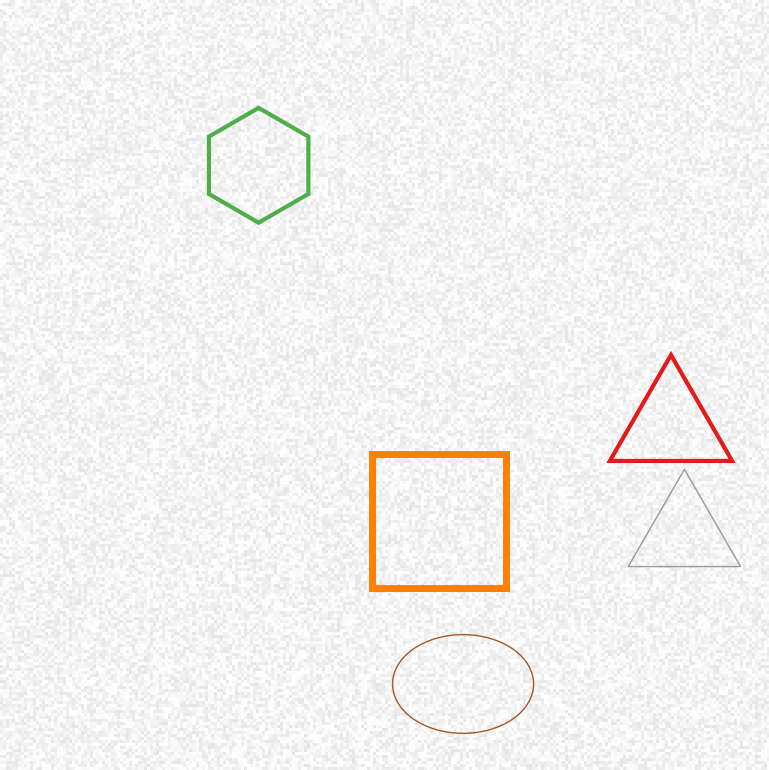[{"shape": "triangle", "thickness": 1.5, "radius": 0.46, "center": [0.871, 0.447]}, {"shape": "hexagon", "thickness": 1.5, "radius": 0.37, "center": [0.336, 0.785]}, {"shape": "square", "thickness": 2.5, "radius": 0.43, "center": [0.57, 0.324]}, {"shape": "oval", "thickness": 0.5, "radius": 0.46, "center": [0.601, 0.112]}, {"shape": "triangle", "thickness": 0.5, "radius": 0.42, "center": [0.889, 0.306]}]